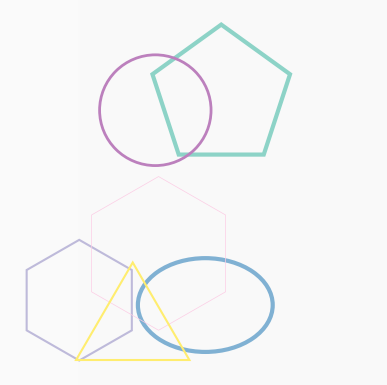[{"shape": "pentagon", "thickness": 3, "radius": 0.93, "center": [0.571, 0.749]}, {"shape": "hexagon", "thickness": 1.5, "radius": 0.78, "center": [0.204, 0.22]}, {"shape": "oval", "thickness": 3, "radius": 0.87, "center": [0.53, 0.208]}, {"shape": "hexagon", "thickness": 0.5, "radius": 1.0, "center": [0.409, 0.342]}, {"shape": "circle", "thickness": 2, "radius": 0.72, "center": [0.401, 0.714]}, {"shape": "triangle", "thickness": 1.5, "radius": 0.84, "center": [0.343, 0.149]}]